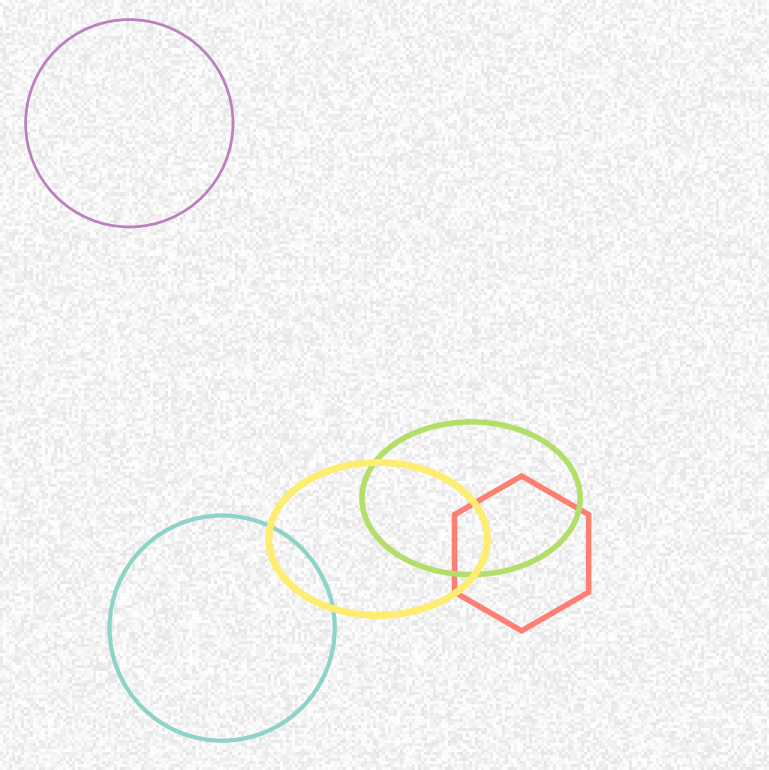[{"shape": "circle", "thickness": 1.5, "radius": 0.73, "center": [0.288, 0.184]}, {"shape": "hexagon", "thickness": 2, "radius": 0.5, "center": [0.677, 0.281]}, {"shape": "oval", "thickness": 2, "radius": 0.71, "center": [0.612, 0.353]}, {"shape": "circle", "thickness": 1, "radius": 0.67, "center": [0.168, 0.84]}, {"shape": "oval", "thickness": 2.5, "radius": 0.71, "center": [0.491, 0.3]}]